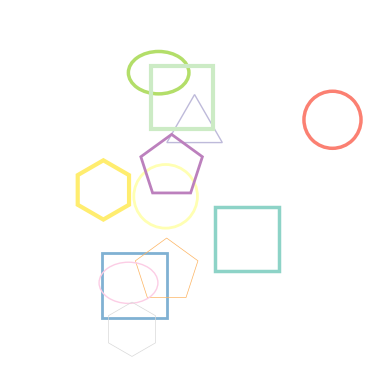[{"shape": "square", "thickness": 2.5, "radius": 0.41, "center": [0.641, 0.379]}, {"shape": "circle", "thickness": 2, "radius": 0.41, "center": [0.43, 0.49]}, {"shape": "triangle", "thickness": 1, "radius": 0.42, "center": [0.505, 0.671]}, {"shape": "circle", "thickness": 2.5, "radius": 0.37, "center": [0.864, 0.689]}, {"shape": "square", "thickness": 2, "radius": 0.43, "center": [0.349, 0.259]}, {"shape": "pentagon", "thickness": 0.5, "radius": 0.43, "center": [0.433, 0.296]}, {"shape": "oval", "thickness": 2.5, "radius": 0.39, "center": [0.412, 0.811]}, {"shape": "oval", "thickness": 1, "radius": 0.38, "center": [0.334, 0.265]}, {"shape": "hexagon", "thickness": 0.5, "radius": 0.35, "center": [0.343, 0.145]}, {"shape": "pentagon", "thickness": 2, "radius": 0.42, "center": [0.446, 0.567]}, {"shape": "square", "thickness": 3, "radius": 0.41, "center": [0.472, 0.746]}, {"shape": "hexagon", "thickness": 3, "radius": 0.38, "center": [0.269, 0.507]}]